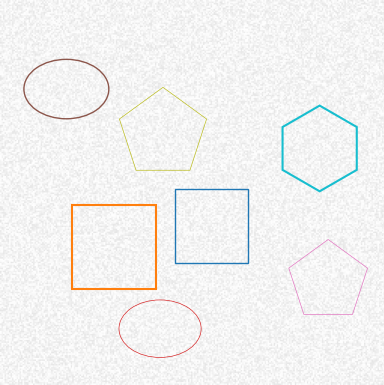[{"shape": "square", "thickness": 1, "radius": 0.48, "center": [0.549, 0.413]}, {"shape": "square", "thickness": 1.5, "radius": 0.54, "center": [0.297, 0.359]}, {"shape": "oval", "thickness": 0.5, "radius": 0.53, "center": [0.416, 0.146]}, {"shape": "oval", "thickness": 1, "radius": 0.55, "center": [0.172, 0.769]}, {"shape": "pentagon", "thickness": 0.5, "radius": 0.54, "center": [0.852, 0.27]}, {"shape": "pentagon", "thickness": 0.5, "radius": 0.6, "center": [0.423, 0.654]}, {"shape": "hexagon", "thickness": 1.5, "radius": 0.56, "center": [0.83, 0.614]}]